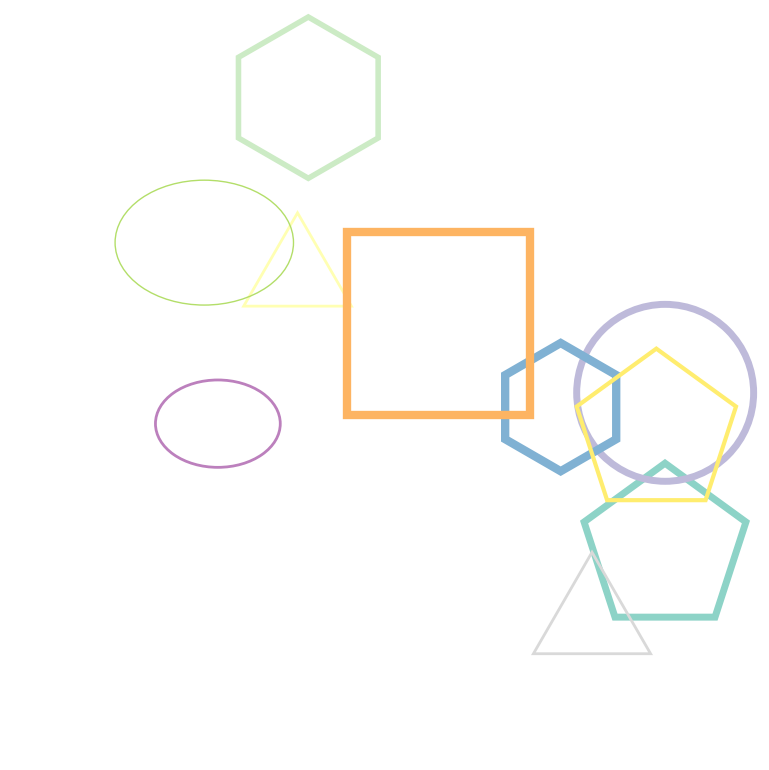[{"shape": "pentagon", "thickness": 2.5, "radius": 0.55, "center": [0.864, 0.288]}, {"shape": "triangle", "thickness": 1, "radius": 0.4, "center": [0.386, 0.643]}, {"shape": "circle", "thickness": 2.5, "radius": 0.57, "center": [0.864, 0.49]}, {"shape": "hexagon", "thickness": 3, "radius": 0.42, "center": [0.728, 0.471]}, {"shape": "square", "thickness": 3, "radius": 0.59, "center": [0.569, 0.58]}, {"shape": "oval", "thickness": 0.5, "radius": 0.58, "center": [0.265, 0.685]}, {"shape": "triangle", "thickness": 1, "radius": 0.44, "center": [0.769, 0.195]}, {"shape": "oval", "thickness": 1, "radius": 0.41, "center": [0.283, 0.45]}, {"shape": "hexagon", "thickness": 2, "radius": 0.52, "center": [0.4, 0.873]}, {"shape": "pentagon", "thickness": 1.5, "radius": 0.54, "center": [0.852, 0.438]}]